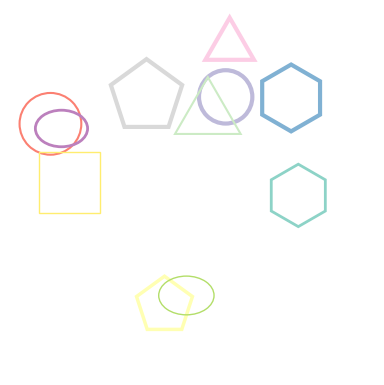[{"shape": "hexagon", "thickness": 2, "radius": 0.41, "center": [0.775, 0.492]}, {"shape": "pentagon", "thickness": 2.5, "radius": 0.38, "center": [0.427, 0.206]}, {"shape": "circle", "thickness": 3, "radius": 0.35, "center": [0.586, 0.748]}, {"shape": "circle", "thickness": 1.5, "radius": 0.4, "center": [0.131, 0.678]}, {"shape": "hexagon", "thickness": 3, "radius": 0.43, "center": [0.756, 0.746]}, {"shape": "oval", "thickness": 1, "radius": 0.36, "center": [0.484, 0.233]}, {"shape": "triangle", "thickness": 3, "radius": 0.36, "center": [0.597, 0.881]}, {"shape": "pentagon", "thickness": 3, "radius": 0.49, "center": [0.381, 0.749]}, {"shape": "oval", "thickness": 2, "radius": 0.34, "center": [0.16, 0.666]}, {"shape": "triangle", "thickness": 1.5, "radius": 0.49, "center": [0.54, 0.701]}, {"shape": "square", "thickness": 1, "radius": 0.39, "center": [0.181, 0.527]}]